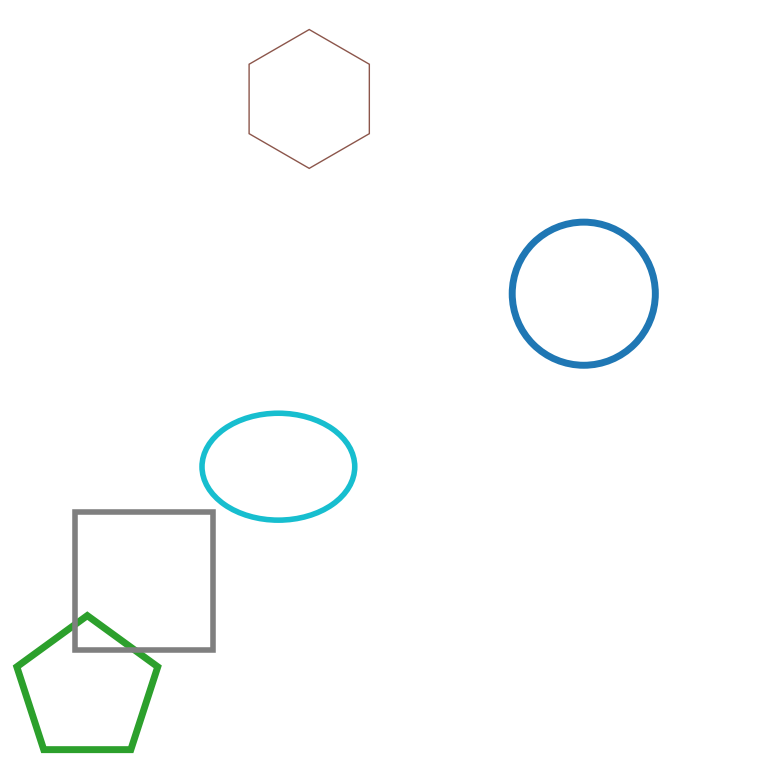[{"shape": "circle", "thickness": 2.5, "radius": 0.46, "center": [0.758, 0.619]}, {"shape": "pentagon", "thickness": 2.5, "radius": 0.48, "center": [0.113, 0.104]}, {"shape": "hexagon", "thickness": 0.5, "radius": 0.45, "center": [0.402, 0.871]}, {"shape": "square", "thickness": 2, "radius": 0.45, "center": [0.187, 0.245]}, {"shape": "oval", "thickness": 2, "radius": 0.5, "center": [0.362, 0.394]}]